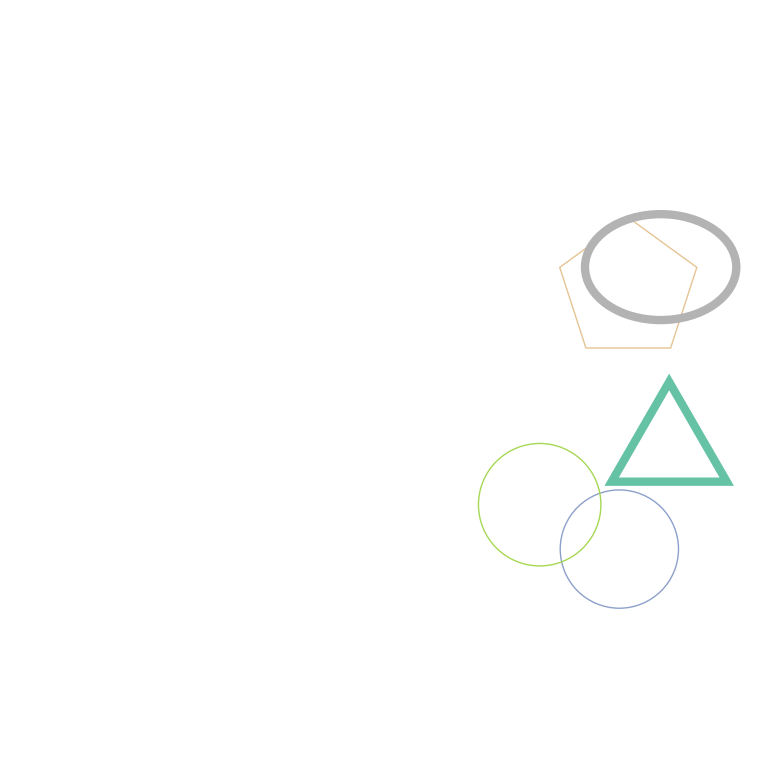[{"shape": "triangle", "thickness": 3, "radius": 0.43, "center": [0.869, 0.418]}, {"shape": "circle", "thickness": 0.5, "radius": 0.38, "center": [0.804, 0.287]}, {"shape": "circle", "thickness": 0.5, "radius": 0.4, "center": [0.701, 0.345]}, {"shape": "pentagon", "thickness": 0.5, "radius": 0.47, "center": [0.816, 0.624]}, {"shape": "oval", "thickness": 3, "radius": 0.49, "center": [0.858, 0.653]}]